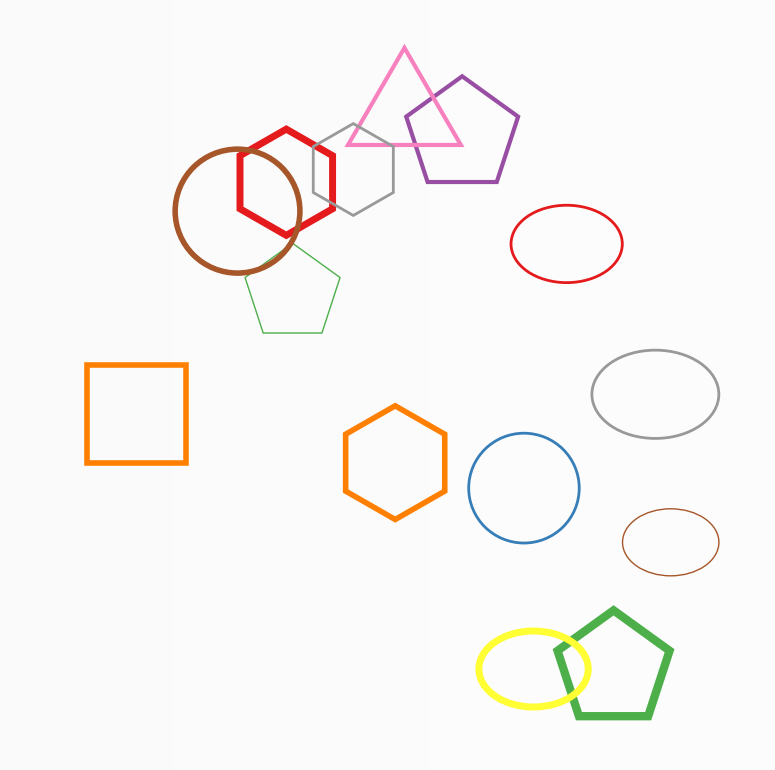[{"shape": "hexagon", "thickness": 2.5, "radius": 0.34, "center": [0.369, 0.763]}, {"shape": "oval", "thickness": 1, "radius": 0.36, "center": [0.731, 0.683]}, {"shape": "circle", "thickness": 1, "radius": 0.36, "center": [0.676, 0.366]}, {"shape": "pentagon", "thickness": 0.5, "radius": 0.32, "center": [0.377, 0.62]}, {"shape": "pentagon", "thickness": 3, "radius": 0.38, "center": [0.792, 0.131]}, {"shape": "pentagon", "thickness": 1.5, "radius": 0.38, "center": [0.596, 0.825]}, {"shape": "hexagon", "thickness": 2, "radius": 0.37, "center": [0.51, 0.399]}, {"shape": "square", "thickness": 2, "radius": 0.32, "center": [0.176, 0.462]}, {"shape": "oval", "thickness": 2.5, "radius": 0.35, "center": [0.688, 0.131]}, {"shape": "oval", "thickness": 0.5, "radius": 0.31, "center": [0.865, 0.296]}, {"shape": "circle", "thickness": 2, "radius": 0.4, "center": [0.306, 0.726]}, {"shape": "triangle", "thickness": 1.5, "radius": 0.42, "center": [0.522, 0.854]}, {"shape": "oval", "thickness": 1, "radius": 0.41, "center": [0.846, 0.488]}, {"shape": "hexagon", "thickness": 1, "radius": 0.3, "center": [0.456, 0.78]}]